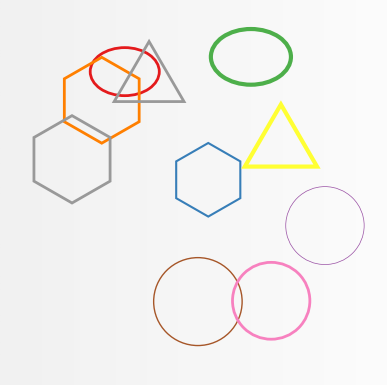[{"shape": "oval", "thickness": 2, "radius": 0.45, "center": [0.322, 0.814]}, {"shape": "hexagon", "thickness": 1.5, "radius": 0.48, "center": [0.537, 0.533]}, {"shape": "oval", "thickness": 3, "radius": 0.52, "center": [0.648, 0.852]}, {"shape": "circle", "thickness": 0.5, "radius": 0.51, "center": [0.839, 0.414]}, {"shape": "hexagon", "thickness": 2, "radius": 0.56, "center": [0.263, 0.74]}, {"shape": "triangle", "thickness": 3, "radius": 0.54, "center": [0.725, 0.621]}, {"shape": "circle", "thickness": 1, "radius": 0.57, "center": [0.511, 0.217]}, {"shape": "circle", "thickness": 2, "radius": 0.5, "center": [0.7, 0.219]}, {"shape": "triangle", "thickness": 2, "radius": 0.52, "center": [0.385, 0.788]}, {"shape": "hexagon", "thickness": 2, "radius": 0.57, "center": [0.186, 0.586]}]